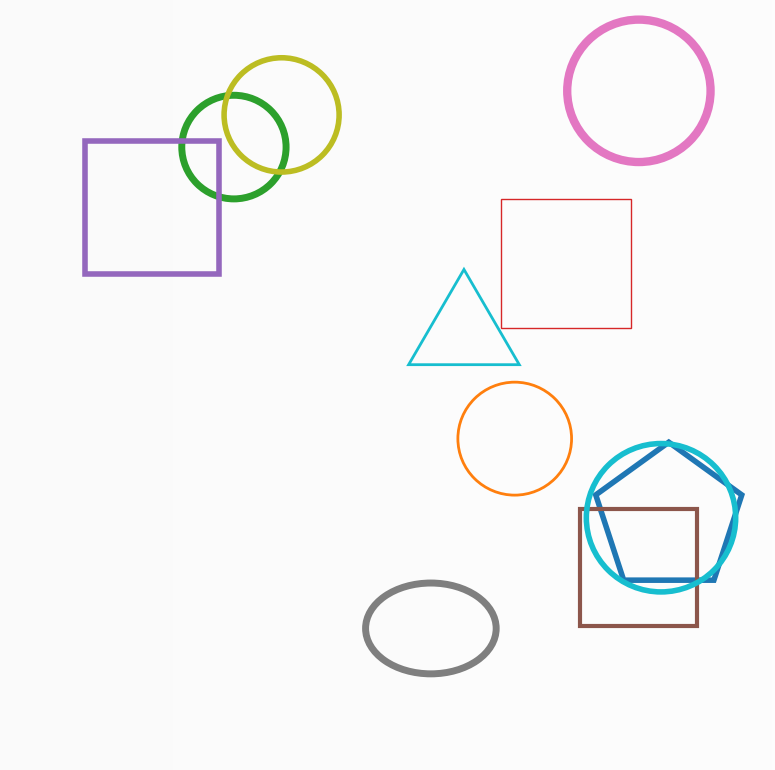[{"shape": "pentagon", "thickness": 2, "radius": 0.5, "center": [0.863, 0.327]}, {"shape": "circle", "thickness": 1, "radius": 0.37, "center": [0.664, 0.43]}, {"shape": "circle", "thickness": 2.5, "radius": 0.34, "center": [0.302, 0.809]}, {"shape": "square", "thickness": 0.5, "radius": 0.42, "center": [0.73, 0.658]}, {"shape": "square", "thickness": 2, "radius": 0.43, "center": [0.196, 0.73]}, {"shape": "square", "thickness": 1.5, "radius": 0.38, "center": [0.824, 0.263]}, {"shape": "circle", "thickness": 3, "radius": 0.46, "center": [0.824, 0.882]}, {"shape": "oval", "thickness": 2.5, "radius": 0.42, "center": [0.556, 0.184]}, {"shape": "circle", "thickness": 2, "radius": 0.37, "center": [0.363, 0.851]}, {"shape": "circle", "thickness": 2, "radius": 0.48, "center": [0.853, 0.328]}, {"shape": "triangle", "thickness": 1, "radius": 0.41, "center": [0.599, 0.568]}]